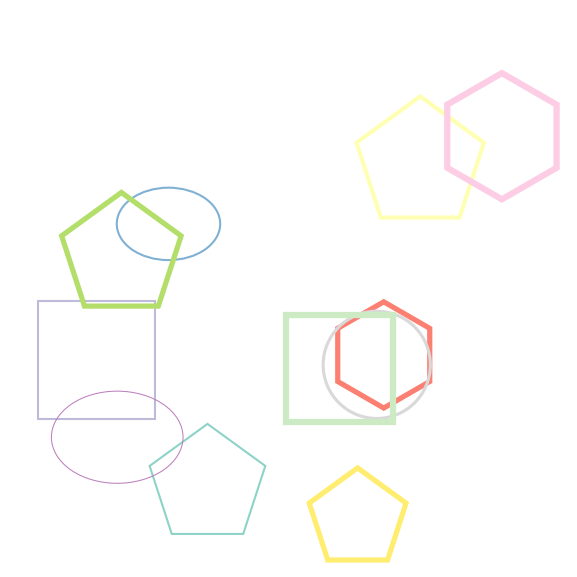[{"shape": "pentagon", "thickness": 1, "radius": 0.53, "center": [0.359, 0.16]}, {"shape": "pentagon", "thickness": 2, "radius": 0.58, "center": [0.728, 0.716]}, {"shape": "square", "thickness": 1, "radius": 0.51, "center": [0.167, 0.376]}, {"shape": "hexagon", "thickness": 2.5, "radius": 0.46, "center": [0.664, 0.385]}, {"shape": "oval", "thickness": 1, "radius": 0.45, "center": [0.292, 0.611]}, {"shape": "pentagon", "thickness": 2.5, "radius": 0.54, "center": [0.21, 0.557]}, {"shape": "hexagon", "thickness": 3, "radius": 0.55, "center": [0.869, 0.763]}, {"shape": "circle", "thickness": 1.5, "radius": 0.46, "center": [0.652, 0.367]}, {"shape": "oval", "thickness": 0.5, "radius": 0.57, "center": [0.203, 0.242]}, {"shape": "square", "thickness": 3, "radius": 0.46, "center": [0.587, 0.361]}, {"shape": "pentagon", "thickness": 2.5, "radius": 0.44, "center": [0.619, 0.101]}]